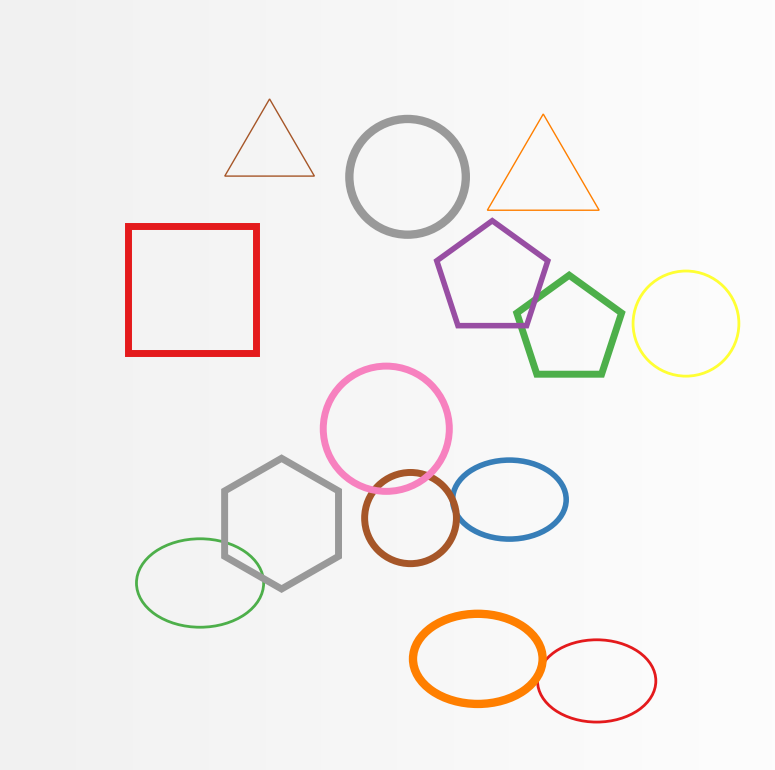[{"shape": "square", "thickness": 2.5, "radius": 0.41, "center": [0.248, 0.624]}, {"shape": "oval", "thickness": 1, "radius": 0.38, "center": [0.77, 0.116]}, {"shape": "oval", "thickness": 2, "radius": 0.37, "center": [0.657, 0.351]}, {"shape": "pentagon", "thickness": 2.5, "radius": 0.36, "center": [0.734, 0.572]}, {"shape": "oval", "thickness": 1, "radius": 0.41, "center": [0.258, 0.243]}, {"shape": "pentagon", "thickness": 2, "radius": 0.38, "center": [0.635, 0.638]}, {"shape": "oval", "thickness": 3, "radius": 0.42, "center": [0.617, 0.144]}, {"shape": "triangle", "thickness": 0.5, "radius": 0.42, "center": [0.701, 0.769]}, {"shape": "circle", "thickness": 1, "radius": 0.34, "center": [0.885, 0.58]}, {"shape": "circle", "thickness": 2.5, "radius": 0.3, "center": [0.53, 0.327]}, {"shape": "triangle", "thickness": 0.5, "radius": 0.33, "center": [0.348, 0.805]}, {"shape": "circle", "thickness": 2.5, "radius": 0.41, "center": [0.498, 0.443]}, {"shape": "hexagon", "thickness": 2.5, "radius": 0.42, "center": [0.363, 0.32]}, {"shape": "circle", "thickness": 3, "radius": 0.38, "center": [0.526, 0.77]}]